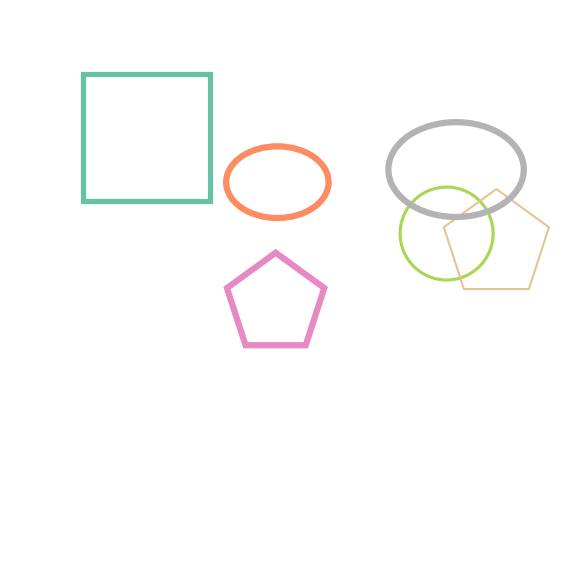[{"shape": "square", "thickness": 2.5, "radius": 0.55, "center": [0.254, 0.761]}, {"shape": "oval", "thickness": 3, "radius": 0.44, "center": [0.48, 0.684]}, {"shape": "pentagon", "thickness": 3, "radius": 0.44, "center": [0.477, 0.473]}, {"shape": "circle", "thickness": 1.5, "radius": 0.4, "center": [0.773, 0.595]}, {"shape": "pentagon", "thickness": 1, "radius": 0.48, "center": [0.86, 0.576]}, {"shape": "oval", "thickness": 3, "radius": 0.59, "center": [0.79, 0.706]}]